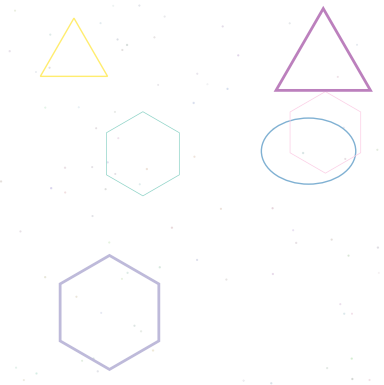[{"shape": "hexagon", "thickness": 0.5, "radius": 0.55, "center": [0.371, 0.601]}, {"shape": "hexagon", "thickness": 2, "radius": 0.74, "center": [0.284, 0.188]}, {"shape": "oval", "thickness": 1, "radius": 0.61, "center": [0.801, 0.608]}, {"shape": "hexagon", "thickness": 0.5, "radius": 0.53, "center": [0.845, 0.656]}, {"shape": "triangle", "thickness": 2, "radius": 0.71, "center": [0.84, 0.836]}, {"shape": "triangle", "thickness": 1, "radius": 0.5, "center": [0.192, 0.852]}]